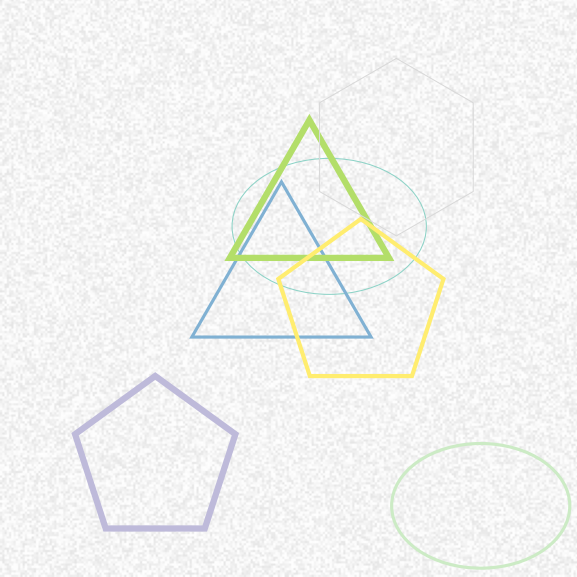[{"shape": "oval", "thickness": 0.5, "radius": 0.84, "center": [0.57, 0.607]}, {"shape": "pentagon", "thickness": 3, "radius": 0.73, "center": [0.269, 0.202]}, {"shape": "triangle", "thickness": 1.5, "radius": 0.9, "center": [0.487, 0.505]}, {"shape": "triangle", "thickness": 3, "radius": 0.8, "center": [0.536, 0.632]}, {"shape": "hexagon", "thickness": 0.5, "radius": 0.77, "center": [0.686, 0.744]}, {"shape": "oval", "thickness": 1.5, "radius": 0.77, "center": [0.832, 0.123]}, {"shape": "pentagon", "thickness": 2, "radius": 0.75, "center": [0.625, 0.47]}]